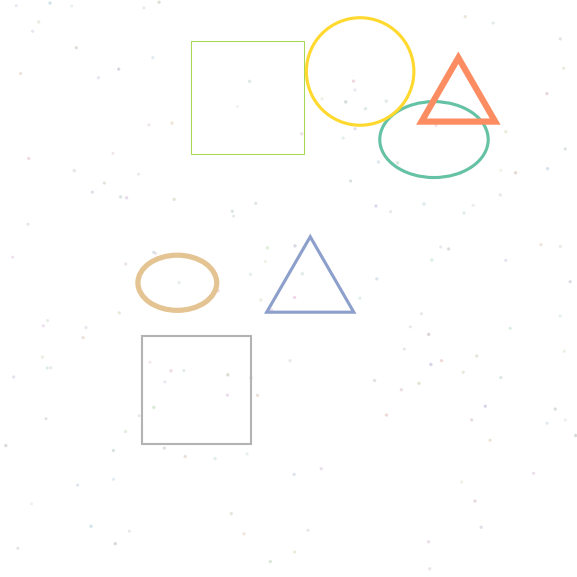[{"shape": "oval", "thickness": 1.5, "radius": 0.47, "center": [0.751, 0.757]}, {"shape": "triangle", "thickness": 3, "radius": 0.37, "center": [0.794, 0.825]}, {"shape": "triangle", "thickness": 1.5, "radius": 0.44, "center": [0.537, 0.502]}, {"shape": "square", "thickness": 0.5, "radius": 0.49, "center": [0.429, 0.83]}, {"shape": "circle", "thickness": 1.5, "radius": 0.47, "center": [0.624, 0.875]}, {"shape": "oval", "thickness": 2.5, "radius": 0.34, "center": [0.307, 0.509]}, {"shape": "square", "thickness": 1, "radius": 0.47, "center": [0.34, 0.323]}]